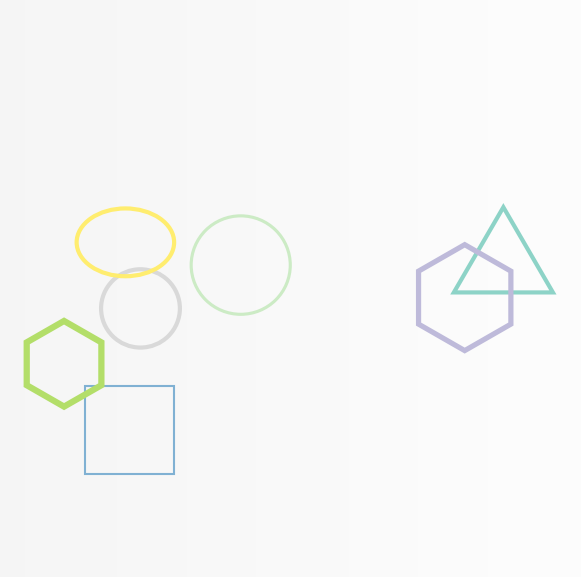[{"shape": "triangle", "thickness": 2, "radius": 0.49, "center": [0.866, 0.542]}, {"shape": "hexagon", "thickness": 2.5, "radius": 0.46, "center": [0.8, 0.484]}, {"shape": "square", "thickness": 1, "radius": 0.38, "center": [0.222, 0.254]}, {"shape": "hexagon", "thickness": 3, "radius": 0.37, "center": [0.11, 0.369]}, {"shape": "circle", "thickness": 2, "radius": 0.34, "center": [0.242, 0.465]}, {"shape": "circle", "thickness": 1.5, "radius": 0.43, "center": [0.414, 0.54]}, {"shape": "oval", "thickness": 2, "radius": 0.42, "center": [0.216, 0.579]}]